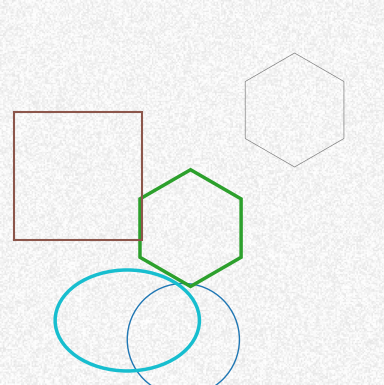[{"shape": "circle", "thickness": 1, "radius": 0.73, "center": [0.476, 0.118]}, {"shape": "hexagon", "thickness": 2.5, "radius": 0.76, "center": [0.495, 0.408]}, {"shape": "square", "thickness": 1.5, "radius": 0.83, "center": [0.202, 0.542]}, {"shape": "hexagon", "thickness": 0.5, "radius": 0.74, "center": [0.765, 0.714]}, {"shape": "oval", "thickness": 2.5, "radius": 0.94, "center": [0.331, 0.168]}]